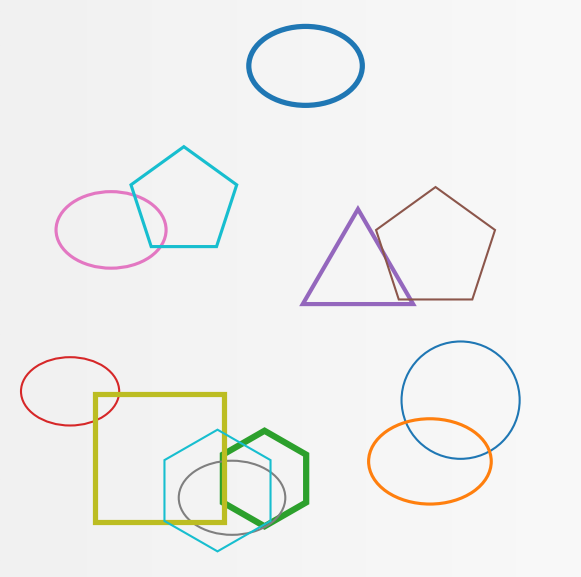[{"shape": "circle", "thickness": 1, "radius": 0.51, "center": [0.792, 0.306]}, {"shape": "oval", "thickness": 2.5, "radius": 0.49, "center": [0.526, 0.885]}, {"shape": "oval", "thickness": 1.5, "radius": 0.53, "center": [0.74, 0.2]}, {"shape": "hexagon", "thickness": 3, "radius": 0.41, "center": [0.455, 0.17]}, {"shape": "oval", "thickness": 1, "radius": 0.42, "center": [0.121, 0.321]}, {"shape": "triangle", "thickness": 2, "radius": 0.55, "center": [0.616, 0.527]}, {"shape": "pentagon", "thickness": 1, "radius": 0.54, "center": [0.749, 0.568]}, {"shape": "oval", "thickness": 1.5, "radius": 0.47, "center": [0.191, 0.601]}, {"shape": "oval", "thickness": 1, "radius": 0.46, "center": [0.399, 0.137]}, {"shape": "square", "thickness": 2.5, "radius": 0.55, "center": [0.274, 0.206]}, {"shape": "hexagon", "thickness": 1, "radius": 0.53, "center": [0.374, 0.15]}, {"shape": "pentagon", "thickness": 1.5, "radius": 0.48, "center": [0.316, 0.65]}]